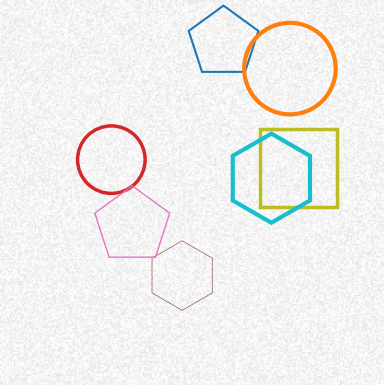[{"shape": "pentagon", "thickness": 1.5, "radius": 0.48, "center": [0.581, 0.89]}, {"shape": "circle", "thickness": 3, "radius": 0.59, "center": [0.753, 0.822]}, {"shape": "circle", "thickness": 2.5, "radius": 0.44, "center": [0.289, 0.585]}, {"shape": "hexagon", "thickness": 0.5, "radius": 0.45, "center": [0.473, 0.284]}, {"shape": "pentagon", "thickness": 1, "radius": 0.51, "center": [0.344, 0.415]}, {"shape": "square", "thickness": 2.5, "radius": 0.5, "center": [0.776, 0.564]}, {"shape": "hexagon", "thickness": 3, "radius": 0.58, "center": [0.705, 0.537]}]